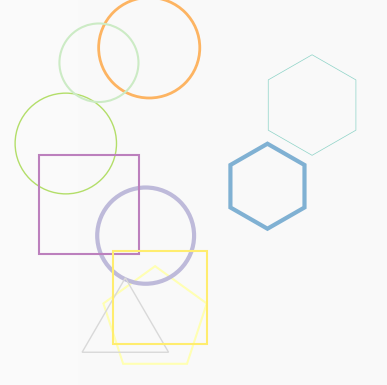[{"shape": "hexagon", "thickness": 0.5, "radius": 0.65, "center": [0.805, 0.727]}, {"shape": "pentagon", "thickness": 1.5, "radius": 0.7, "center": [0.4, 0.168]}, {"shape": "circle", "thickness": 3, "radius": 0.62, "center": [0.376, 0.388]}, {"shape": "hexagon", "thickness": 3, "radius": 0.55, "center": [0.69, 0.516]}, {"shape": "circle", "thickness": 2, "radius": 0.65, "center": [0.385, 0.876]}, {"shape": "circle", "thickness": 1, "radius": 0.65, "center": [0.17, 0.627]}, {"shape": "triangle", "thickness": 1, "radius": 0.64, "center": [0.323, 0.149]}, {"shape": "square", "thickness": 1.5, "radius": 0.64, "center": [0.23, 0.469]}, {"shape": "circle", "thickness": 1.5, "radius": 0.51, "center": [0.255, 0.837]}, {"shape": "square", "thickness": 1.5, "radius": 0.61, "center": [0.414, 0.228]}]